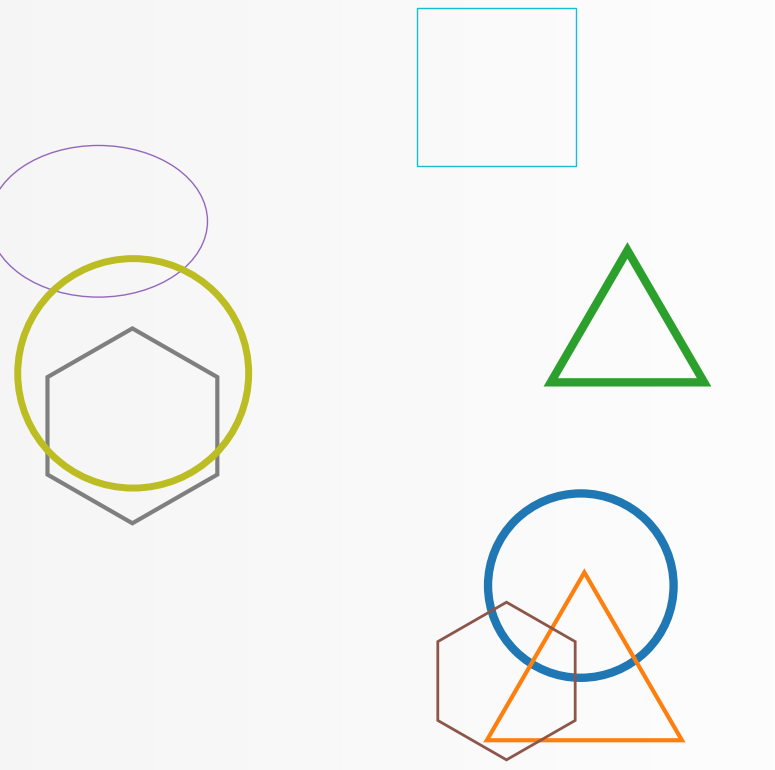[{"shape": "circle", "thickness": 3, "radius": 0.6, "center": [0.749, 0.239]}, {"shape": "triangle", "thickness": 1.5, "radius": 0.73, "center": [0.754, 0.111]}, {"shape": "triangle", "thickness": 3, "radius": 0.57, "center": [0.81, 0.561]}, {"shape": "oval", "thickness": 0.5, "radius": 0.7, "center": [0.127, 0.713]}, {"shape": "hexagon", "thickness": 1, "radius": 0.51, "center": [0.654, 0.116]}, {"shape": "hexagon", "thickness": 1.5, "radius": 0.63, "center": [0.171, 0.447]}, {"shape": "circle", "thickness": 2.5, "radius": 0.75, "center": [0.172, 0.515]}, {"shape": "square", "thickness": 0.5, "radius": 0.51, "center": [0.64, 0.888]}]